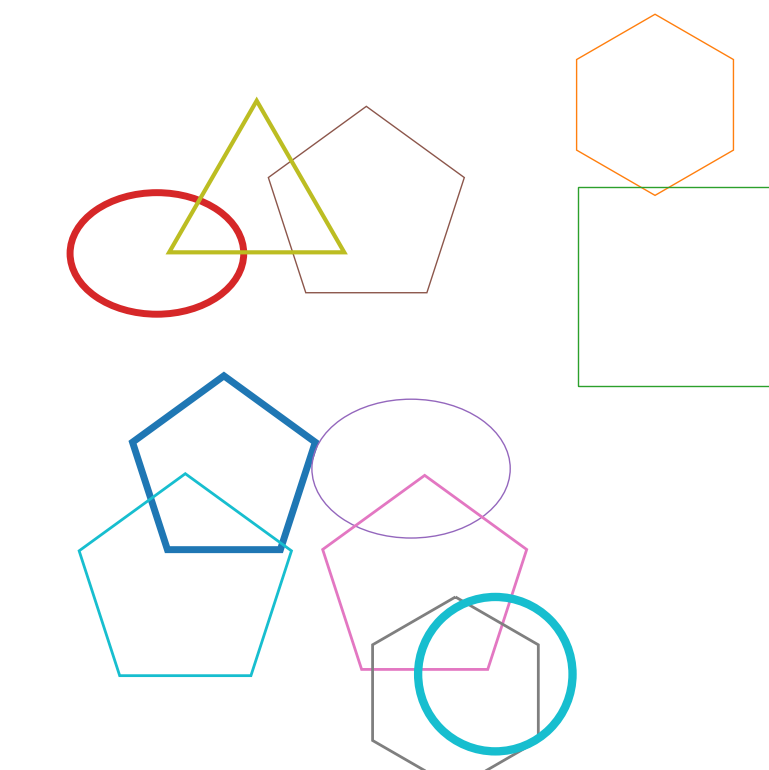[{"shape": "pentagon", "thickness": 2.5, "radius": 0.62, "center": [0.291, 0.387]}, {"shape": "hexagon", "thickness": 0.5, "radius": 0.59, "center": [0.851, 0.864]}, {"shape": "square", "thickness": 0.5, "radius": 0.64, "center": [0.88, 0.628]}, {"shape": "oval", "thickness": 2.5, "radius": 0.56, "center": [0.204, 0.671]}, {"shape": "oval", "thickness": 0.5, "radius": 0.64, "center": [0.534, 0.391]}, {"shape": "pentagon", "thickness": 0.5, "radius": 0.67, "center": [0.476, 0.728]}, {"shape": "pentagon", "thickness": 1, "radius": 0.7, "center": [0.552, 0.243]}, {"shape": "hexagon", "thickness": 1, "radius": 0.62, "center": [0.591, 0.1]}, {"shape": "triangle", "thickness": 1.5, "radius": 0.66, "center": [0.333, 0.738]}, {"shape": "pentagon", "thickness": 1, "radius": 0.72, "center": [0.241, 0.24]}, {"shape": "circle", "thickness": 3, "radius": 0.5, "center": [0.643, 0.124]}]